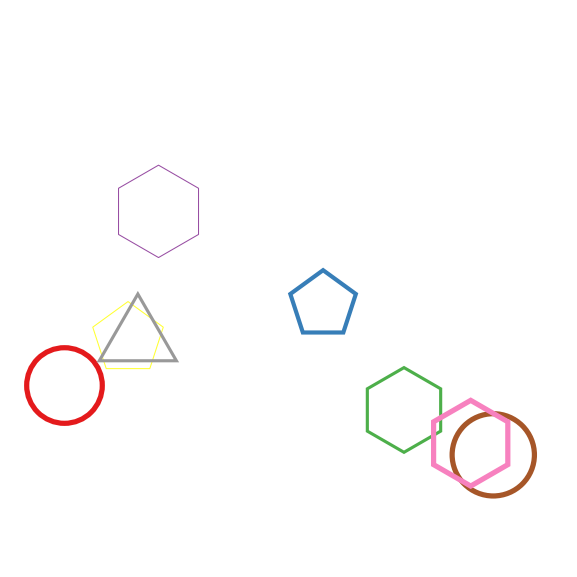[{"shape": "circle", "thickness": 2.5, "radius": 0.33, "center": [0.112, 0.332]}, {"shape": "pentagon", "thickness": 2, "radius": 0.3, "center": [0.559, 0.472]}, {"shape": "hexagon", "thickness": 1.5, "radius": 0.37, "center": [0.7, 0.289]}, {"shape": "hexagon", "thickness": 0.5, "radius": 0.4, "center": [0.275, 0.633]}, {"shape": "pentagon", "thickness": 0.5, "radius": 0.32, "center": [0.222, 0.413]}, {"shape": "circle", "thickness": 2.5, "radius": 0.36, "center": [0.854, 0.212]}, {"shape": "hexagon", "thickness": 2.5, "radius": 0.37, "center": [0.815, 0.232]}, {"shape": "triangle", "thickness": 1.5, "radius": 0.39, "center": [0.239, 0.413]}]